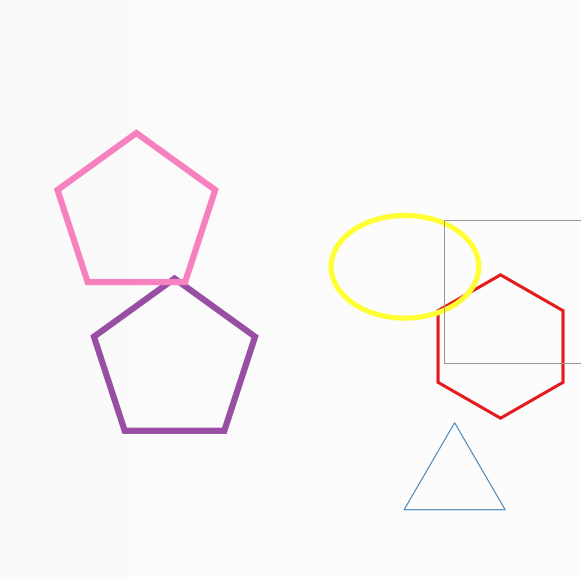[{"shape": "hexagon", "thickness": 1.5, "radius": 0.62, "center": [0.861, 0.399]}, {"shape": "triangle", "thickness": 0.5, "radius": 0.5, "center": [0.782, 0.167]}, {"shape": "pentagon", "thickness": 3, "radius": 0.73, "center": [0.3, 0.371]}, {"shape": "oval", "thickness": 2.5, "radius": 0.64, "center": [0.697, 0.537]}, {"shape": "pentagon", "thickness": 3, "radius": 0.71, "center": [0.235, 0.626]}, {"shape": "square", "thickness": 0.5, "radius": 0.62, "center": [0.887, 0.494]}]